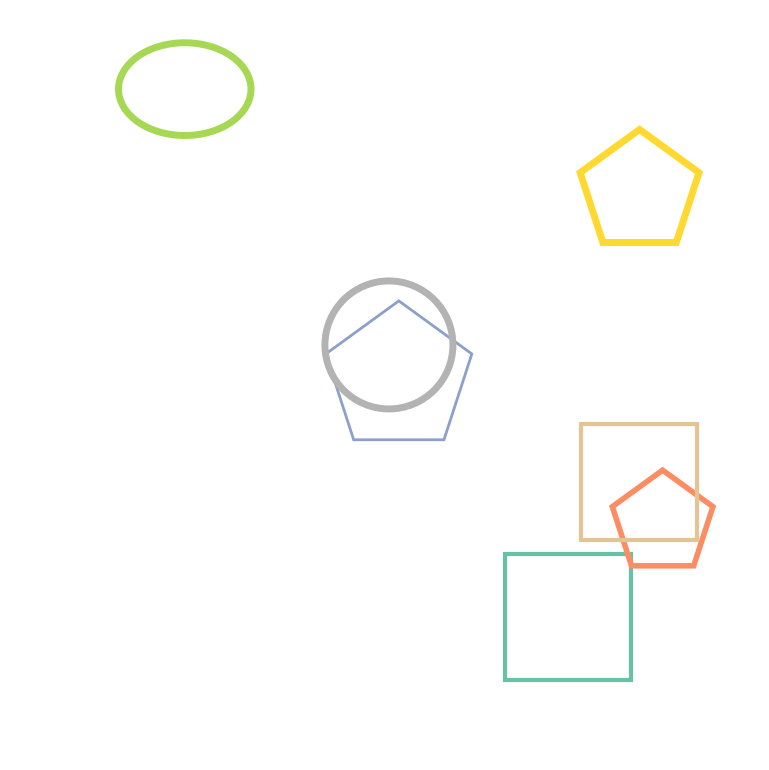[{"shape": "square", "thickness": 1.5, "radius": 0.41, "center": [0.737, 0.199]}, {"shape": "pentagon", "thickness": 2, "radius": 0.34, "center": [0.861, 0.321]}, {"shape": "pentagon", "thickness": 1, "radius": 0.5, "center": [0.518, 0.51]}, {"shape": "oval", "thickness": 2.5, "radius": 0.43, "center": [0.24, 0.884]}, {"shape": "pentagon", "thickness": 2.5, "radius": 0.41, "center": [0.831, 0.751]}, {"shape": "square", "thickness": 1.5, "radius": 0.38, "center": [0.829, 0.374]}, {"shape": "circle", "thickness": 2.5, "radius": 0.42, "center": [0.505, 0.552]}]